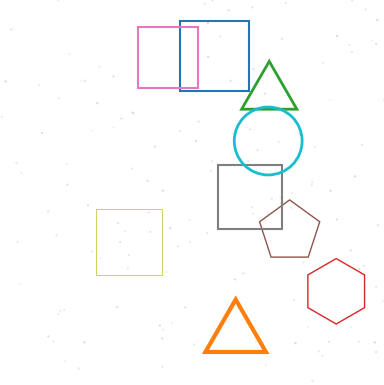[{"shape": "square", "thickness": 1.5, "radius": 0.45, "center": [0.558, 0.854]}, {"shape": "triangle", "thickness": 3, "radius": 0.45, "center": [0.612, 0.131]}, {"shape": "triangle", "thickness": 2, "radius": 0.41, "center": [0.699, 0.758]}, {"shape": "hexagon", "thickness": 1, "radius": 0.42, "center": [0.873, 0.243]}, {"shape": "pentagon", "thickness": 1, "radius": 0.41, "center": [0.752, 0.399]}, {"shape": "square", "thickness": 1.5, "radius": 0.39, "center": [0.436, 0.85]}, {"shape": "square", "thickness": 1.5, "radius": 0.42, "center": [0.649, 0.488]}, {"shape": "square", "thickness": 0.5, "radius": 0.43, "center": [0.335, 0.371]}, {"shape": "circle", "thickness": 2, "radius": 0.44, "center": [0.697, 0.634]}]